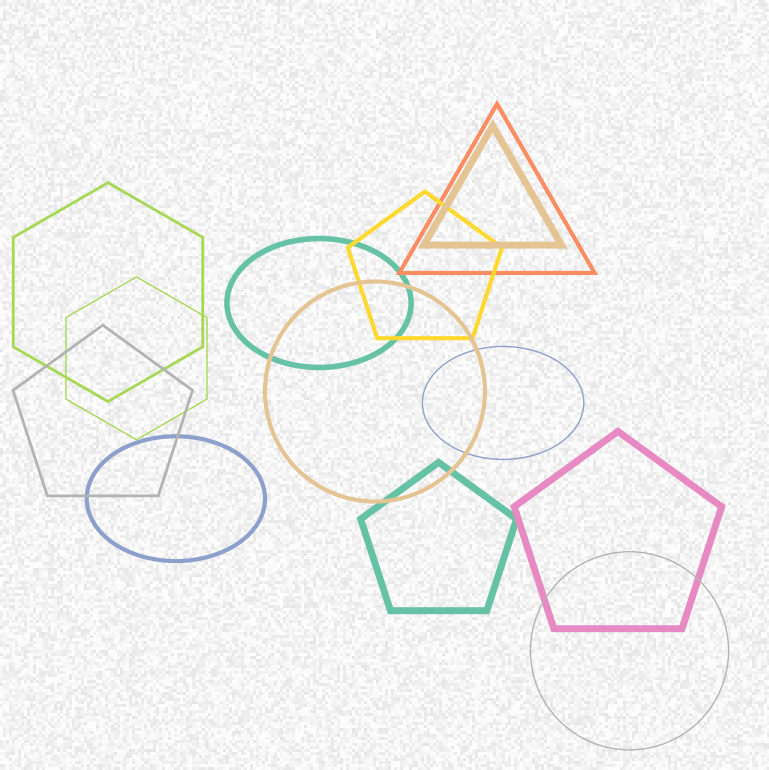[{"shape": "oval", "thickness": 2, "radius": 0.6, "center": [0.414, 0.607]}, {"shape": "pentagon", "thickness": 2.5, "radius": 0.53, "center": [0.57, 0.293]}, {"shape": "triangle", "thickness": 1.5, "radius": 0.73, "center": [0.645, 0.719]}, {"shape": "oval", "thickness": 0.5, "radius": 0.52, "center": [0.653, 0.477]}, {"shape": "oval", "thickness": 1.5, "radius": 0.58, "center": [0.228, 0.352]}, {"shape": "pentagon", "thickness": 2.5, "radius": 0.71, "center": [0.803, 0.298]}, {"shape": "hexagon", "thickness": 0.5, "radius": 0.53, "center": [0.177, 0.535]}, {"shape": "hexagon", "thickness": 1, "radius": 0.71, "center": [0.14, 0.621]}, {"shape": "pentagon", "thickness": 1.5, "radius": 0.53, "center": [0.552, 0.646]}, {"shape": "triangle", "thickness": 2.5, "radius": 0.52, "center": [0.64, 0.733]}, {"shape": "circle", "thickness": 1.5, "radius": 0.71, "center": [0.487, 0.492]}, {"shape": "pentagon", "thickness": 1, "radius": 0.61, "center": [0.133, 0.455]}, {"shape": "circle", "thickness": 0.5, "radius": 0.64, "center": [0.818, 0.155]}]